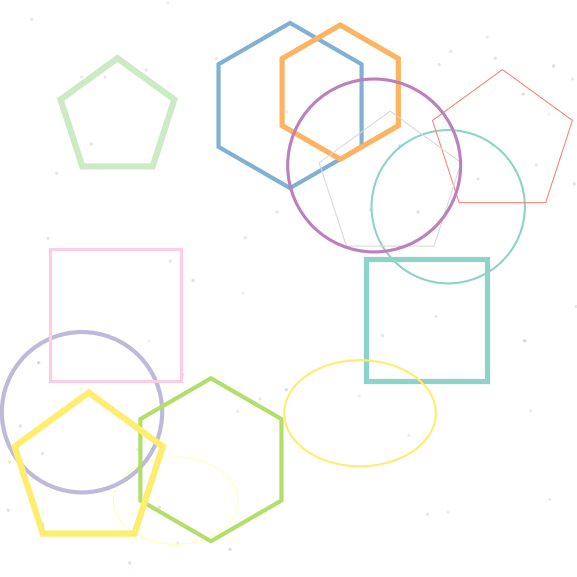[{"shape": "circle", "thickness": 1, "radius": 0.66, "center": [0.776, 0.641]}, {"shape": "square", "thickness": 2.5, "radius": 0.53, "center": [0.739, 0.445]}, {"shape": "oval", "thickness": 0.5, "radius": 0.54, "center": [0.304, 0.132]}, {"shape": "circle", "thickness": 2, "radius": 0.69, "center": [0.142, 0.285]}, {"shape": "pentagon", "thickness": 0.5, "radius": 0.64, "center": [0.87, 0.751]}, {"shape": "hexagon", "thickness": 2, "radius": 0.72, "center": [0.502, 0.816]}, {"shape": "hexagon", "thickness": 2.5, "radius": 0.58, "center": [0.589, 0.84]}, {"shape": "hexagon", "thickness": 2, "radius": 0.71, "center": [0.365, 0.203]}, {"shape": "square", "thickness": 1.5, "radius": 0.57, "center": [0.2, 0.454]}, {"shape": "pentagon", "thickness": 0.5, "radius": 0.65, "center": [0.676, 0.677]}, {"shape": "circle", "thickness": 1.5, "radius": 0.75, "center": [0.648, 0.713]}, {"shape": "pentagon", "thickness": 3, "radius": 0.52, "center": [0.203, 0.795]}, {"shape": "oval", "thickness": 1, "radius": 0.66, "center": [0.623, 0.284]}, {"shape": "pentagon", "thickness": 3, "radius": 0.67, "center": [0.154, 0.184]}]